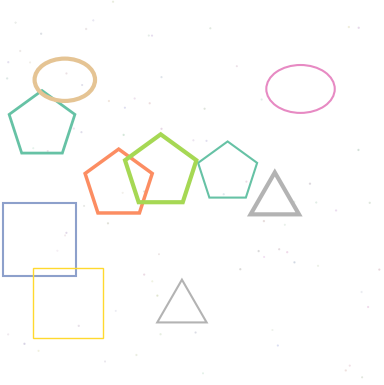[{"shape": "pentagon", "thickness": 1.5, "radius": 0.4, "center": [0.591, 0.552]}, {"shape": "pentagon", "thickness": 2, "radius": 0.45, "center": [0.109, 0.675]}, {"shape": "pentagon", "thickness": 2.5, "radius": 0.46, "center": [0.308, 0.521]}, {"shape": "square", "thickness": 1.5, "radius": 0.47, "center": [0.102, 0.378]}, {"shape": "oval", "thickness": 1.5, "radius": 0.44, "center": [0.781, 0.769]}, {"shape": "pentagon", "thickness": 3, "radius": 0.49, "center": [0.417, 0.554]}, {"shape": "square", "thickness": 1, "radius": 0.46, "center": [0.176, 0.213]}, {"shape": "oval", "thickness": 3, "radius": 0.39, "center": [0.168, 0.793]}, {"shape": "triangle", "thickness": 3, "radius": 0.36, "center": [0.714, 0.48]}, {"shape": "triangle", "thickness": 1.5, "radius": 0.37, "center": [0.473, 0.2]}]